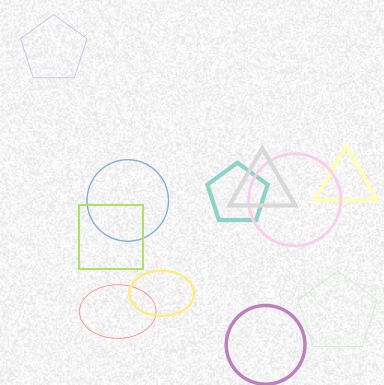[{"shape": "pentagon", "thickness": 3, "radius": 0.41, "center": [0.617, 0.495]}, {"shape": "triangle", "thickness": 2.5, "radius": 0.47, "center": [0.899, 0.528]}, {"shape": "pentagon", "thickness": 0.5, "radius": 0.45, "center": [0.14, 0.871]}, {"shape": "oval", "thickness": 0.5, "radius": 0.5, "center": [0.306, 0.191]}, {"shape": "circle", "thickness": 1, "radius": 0.53, "center": [0.332, 0.479]}, {"shape": "square", "thickness": 1.5, "radius": 0.42, "center": [0.287, 0.385]}, {"shape": "circle", "thickness": 2, "radius": 0.6, "center": [0.766, 0.481]}, {"shape": "triangle", "thickness": 3, "radius": 0.49, "center": [0.681, 0.516]}, {"shape": "circle", "thickness": 2.5, "radius": 0.51, "center": [0.69, 0.104]}, {"shape": "pentagon", "thickness": 0.5, "radius": 0.54, "center": [0.877, 0.187]}, {"shape": "oval", "thickness": 1.5, "radius": 0.42, "center": [0.42, 0.238]}]